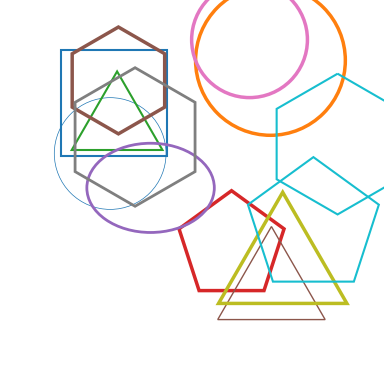[{"shape": "square", "thickness": 1.5, "radius": 0.69, "center": [0.297, 0.733]}, {"shape": "circle", "thickness": 0.5, "radius": 0.73, "center": [0.286, 0.601]}, {"shape": "circle", "thickness": 2.5, "radius": 0.97, "center": [0.702, 0.843]}, {"shape": "triangle", "thickness": 1.5, "radius": 0.68, "center": [0.304, 0.678]}, {"shape": "pentagon", "thickness": 2.5, "radius": 0.72, "center": [0.601, 0.361]}, {"shape": "oval", "thickness": 2, "radius": 0.83, "center": [0.391, 0.512]}, {"shape": "triangle", "thickness": 1, "radius": 0.81, "center": [0.705, 0.25]}, {"shape": "hexagon", "thickness": 2.5, "radius": 0.69, "center": [0.308, 0.791]}, {"shape": "circle", "thickness": 2.5, "radius": 0.75, "center": [0.648, 0.897]}, {"shape": "hexagon", "thickness": 2, "radius": 0.9, "center": [0.351, 0.644]}, {"shape": "triangle", "thickness": 2.5, "radius": 0.96, "center": [0.734, 0.308]}, {"shape": "pentagon", "thickness": 1.5, "radius": 0.89, "center": [0.814, 0.413]}, {"shape": "hexagon", "thickness": 1.5, "radius": 0.91, "center": [0.877, 0.626]}]